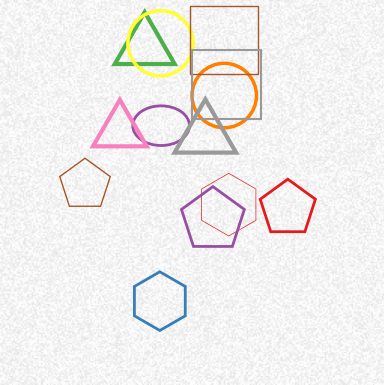[{"shape": "hexagon", "thickness": 0.5, "radius": 0.41, "center": [0.594, 0.468]}, {"shape": "pentagon", "thickness": 2, "radius": 0.38, "center": [0.748, 0.459]}, {"shape": "hexagon", "thickness": 2, "radius": 0.38, "center": [0.415, 0.218]}, {"shape": "triangle", "thickness": 3, "radius": 0.45, "center": [0.376, 0.879]}, {"shape": "pentagon", "thickness": 2, "radius": 0.43, "center": [0.553, 0.429]}, {"shape": "oval", "thickness": 2, "radius": 0.37, "center": [0.419, 0.674]}, {"shape": "circle", "thickness": 2.5, "radius": 0.42, "center": [0.582, 0.752]}, {"shape": "circle", "thickness": 2.5, "radius": 0.42, "center": [0.417, 0.888]}, {"shape": "square", "thickness": 1, "radius": 0.44, "center": [0.582, 0.897]}, {"shape": "pentagon", "thickness": 1, "radius": 0.34, "center": [0.221, 0.52]}, {"shape": "triangle", "thickness": 3, "radius": 0.4, "center": [0.311, 0.66]}, {"shape": "square", "thickness": 1.5, "radius": 0.45, "center": [0.589, 0.78]}, {"shape": "triangle", "thickness": 3, "radius": 0.46, "center": [0.533, 0.65]}]